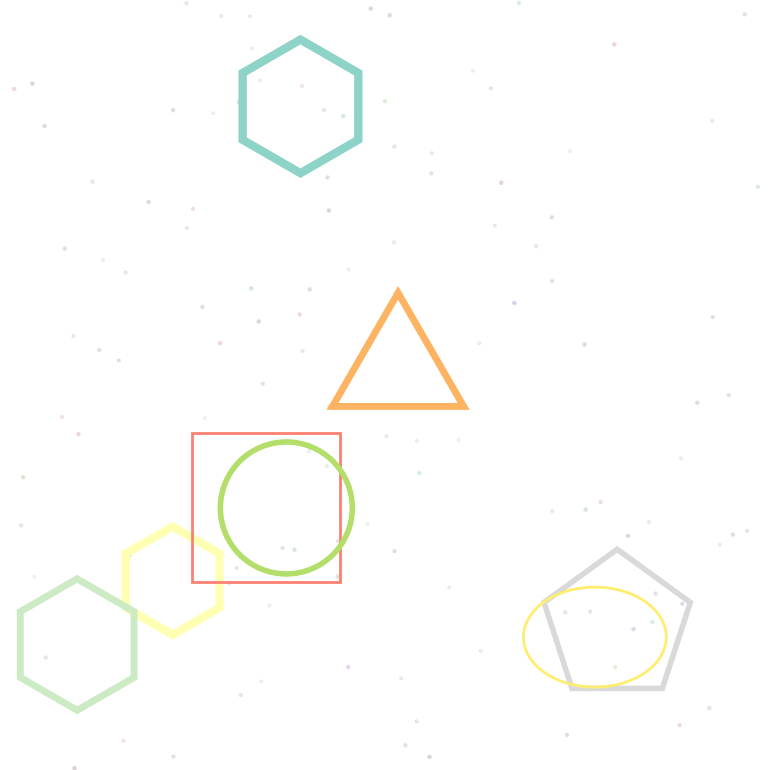[{"shape": "hexagon", "thickness": 3, "radius": 0.43, "center": [0.39, 0.862]}, {"shape": "hexagon", "thickness": 3, "radius": 0.35, "center": [0.224, 0.246]}, {"shape": "square", "thickness": 1, "radius": 0.48, "center": [0.345, 0.341]}, {"shape": "triangle", "thickness": 2.5, "radius": 0.49, "center": [0.517, 0.521]}, {"shape": "circle", "thickness": 2, "radius": 0.43, "center": [0.372, 0.34]}, {"shape": "pentagon", "thickness": 2, "radius": 0.5, "center": [0.801, 0.187]}, {"shape": "hexagon", "thickness": 2.5, "radius": 0.43, "center": [0.1, 0.163]}, {"shape": "oval", "thickness": 1, "radius": 0.46, "center": [0.773, 0.173]}]